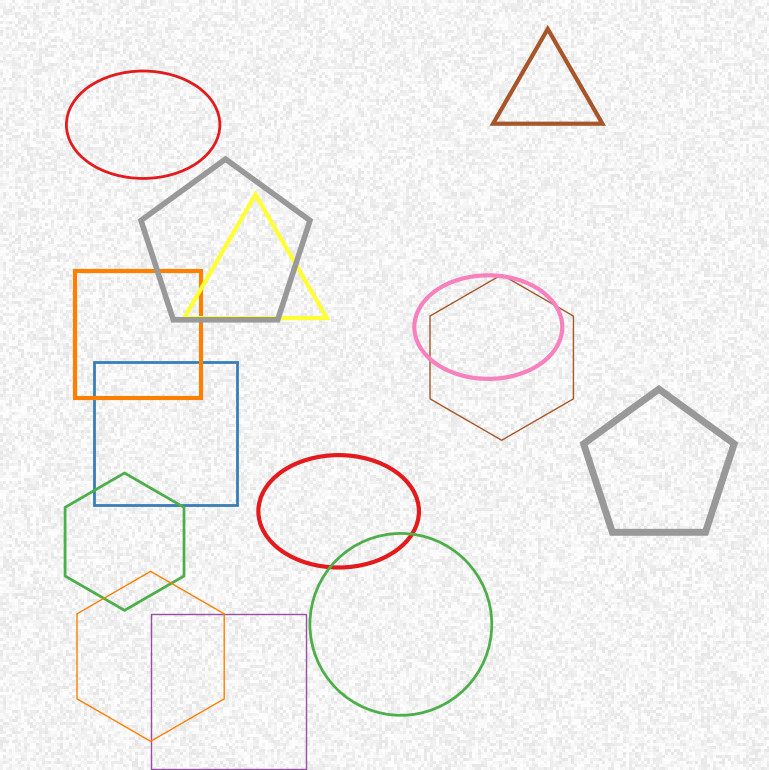[{"shape": "oval", "thickness": 1.5, "radius": 0.52, "center": [0.44, 0.336]}, {"shape": "oval", "thickness": 1, "radius": 0.5, "center": [0.186, 0.838]}, {"shape": "square", "thickness": 1, "radius": 0.46, "center": [0.215, 0.437]}, {"shape": "hexagon", "thickness": 1, "radius": 0.45, "center": [0.162, 0.297]}, {"shape": "circle", "thickness": 1, "radius": 0.59, "center": [0.521, 0.189]}, {"shape": "square", "thickness": 0.5, "radius": 0.51, "center": [0.297, 0.102]}, {"shape": "hexagon", "thickness": 0.5, "radius": 0.55, "center": [0.196, 0.148]}, {"shape": "square", "thickness": 1.5, "radius": 0.41, "center": [0.179, 0.565]}, {"shape": "triangle", "thickness": 1.5, "radius": 0.54, "center": [0.332, 0.64]}, {"shape": "triangle", "thickness": 1.5, "radius": 0.41, "center": [0.711, 0.88]}, {"shape": "hexagon", "thickness": 0.5, "radius": 0.54, "center": [0.652, 0.536]}, {"shape": "oval", "thickness": 1.5, "radius": 0.48, "center": [0.634, 0.575]}, {"shape": "pentagon", "thickness": 2.5, "radius": 0.51, "center": [0.856, 0.392]}, {"shape": "pentagon", "thickness": 2, "radius": 0.58, "center": [0.293, 0.678]}]